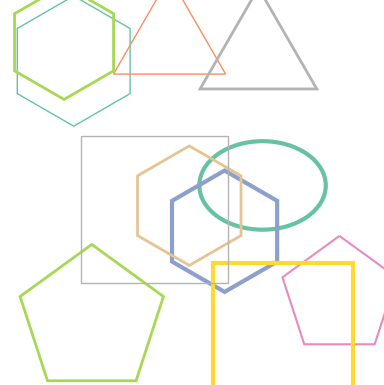[{"shape": "oval", "thickness": 3, "radius": 0.82, "center": [0.682, 0.518]}, {"shape": "hexagon", "thickness": 1, "radius": 0.85, "center": [0.191, 0.841]}, {"shape": "triangle", "thickness": 1, "radius": 0.84, "center": [0.44, 0.892]}, {"shape": "hexagon", "thickness": 3, "radius": 0.79, "center": [0.583, 0.399]}, {"shape": "pentagon", "thickness": 1.5, "radius": 0.78, "center": [0.882, 0.232]}, {"shape": "hexagon", "thickness": 2, "radius": 0.74, "center": [0.166, 0.89]}, {"shape": "pentagon", "thickness": 2, "radius": 0.98, "center": [0.238, 0.169]}, {"shape": "square", "thickness": 3, "radius": 0.91, "center": [0.735, 0.136]}, {"shape": "hexagon", "thickness": 2, "radius": 0.78, "center": [0.492, 0.466]}, {"shape": "triangle", "thickness": 2, "radius": 0.87, "center": [0.671, 0.856]}, {"shape": "square", "thickness": 1, "radius": 0.95, "center": [0.401, 0.455]}]